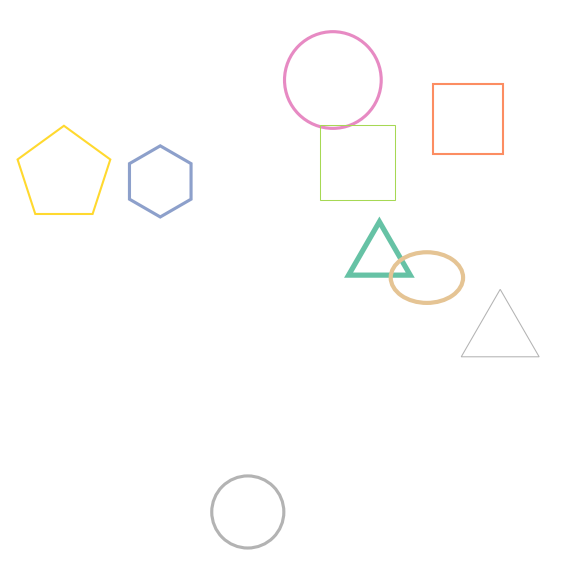[{"shape": "triangle", "thickness": 2.5, "radius": 0.31, "center": [0.657, 0.554]}, {"shape": "square", "thickness": 1, "radius": 0.3, "center": [0.811, 0.794]}, {"shape": "hexagon", "thickness": 1.5, "radius": 0.31, "center": [0.278, 0.685]}, {"shape": "circle", "thickness": 1.5, "radius": 0.42, "center": [0.576, 0.861]}, {"shape": "square", "thickness": 0.5, "radius": 0.32, "center": [0.619, 0.718]}, {"shape": "pentagon", "thickness": 1, "radius": 0.42, "center": [0.111, 0.697]}, {"shape": "oval", "thickness": 2, "radius": 0.31, "center": [0.739, 0.518]}, {"shape": "triangle", "thickness": 0.5, "radius": 0.39, "center": [0.866, 0.42]}, {"shape": "circle", "thickness": 1.5, "radius": 0.31, "center": [0.429, 0.113]}]